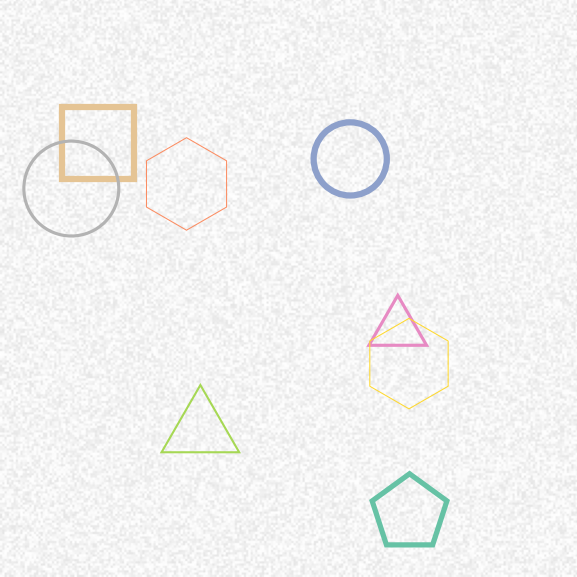[{"shape": "pentagon", "thickness": 2.5, "radius": 0.34, "center": [0.709, 0.111]}, {"shape": "hexagon", "thickness": 0.5, "radius": 0.4, "center": [0.323, 0.681]}, {"shape": "circle", "thickness": 3, "radius": 0.32, "center": [0.606, 0.724]}, {"shape": "triangle", "thickness": 1.5, "radius": 0.29, "center": [0.689, 0.43]}, {"shape": "triangle", "thickness": 1, "radius": 0.39, "center": [0.347, 0.255]}, {"shape": "hexagon", "thickness": 0.5, "radius": 0.39, "center": [0.708, 0.369]}, {"shape": "square", "thickness": 3, "radius": 0.31, "center": [0.17, 0.751]}, {"shape": "circle", "thickness": 1.5, "radius": 0.41, "center": [0.123, 0.673]}]